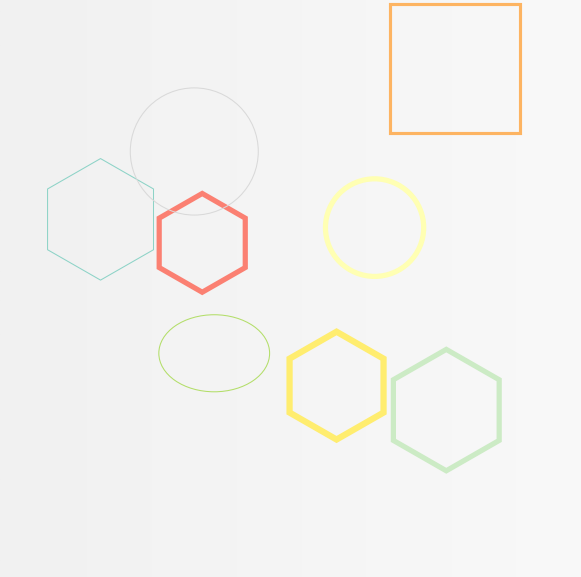[{"shape": "hexagon", "thickness": 0.5, "radius": 0.53, "center": [0.173, 0.619]}, {"shape": "circle", "thickness": 2.5, "radius": 0.42, "center": [0.644, 0.605]}, {"shape": "hexagon", "thickness": 2.5, "radius": 0.43, "center": [0.348, 0.579]}, {"shape": "square", "thickness": 1.5, "radius": 0.56, "center": [0.783, 0.881]}, {"shape": "oval", "thickness": 0.5, "radius": 0.48, "center": [0.369, 0.387]}, {"shape": "circle", "thickness": 0.5, "radius": 0.55, "center": [0.334, 0.737]}, {"shape": "hexagon", "thickness": 2.5, "radius": 0.53, "center": [0.768, 0.289]}, {"shape": "hexagon", "thickness": 3, "radius": 0.47, "center": [0.579, 0.331]}]